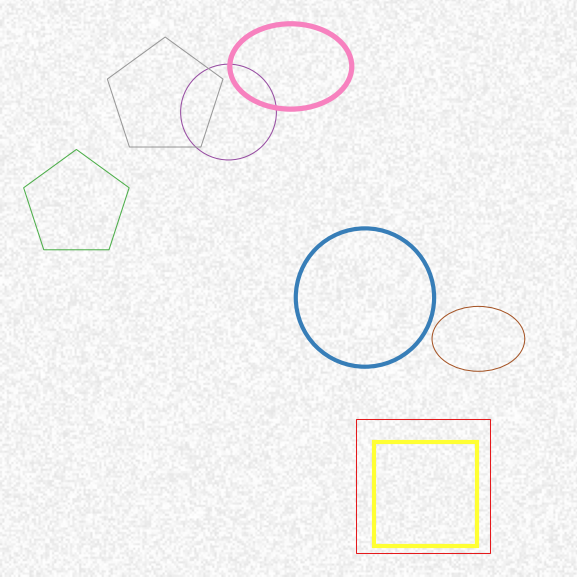[{"shape": "square", "thickness": 0.5, "radius": 0.58, "center": [0.732, 0.157]}, {"shape": "circle", "thickness": 2, "radius": 0.6, "center": [0.632, 0.484]}, {"shape": "pentagon", "thickness": 0.5, "radius": 0.48, "center": [0.132, 0.644]}, {"shape": "circle", "thickness": 0.5, "radius": 0.41, "center": [0.396, 0.805]}, {"shape": "square", "thickness": 2, "radius": 0.45, "center": [0.737, 0.144]}, {"shape": "oval", "thickness": 0.5, "radius": 0.4, "center": [0.828, 0.412]}, {"shape": "oval", "thickness": 2.5, "radius": 0.53, "center": [0.504, 0.884]}, {"shape": "pentagon", "thickness": 0.5, "radius": 0.53, "center": [0.286, 0.83]}]